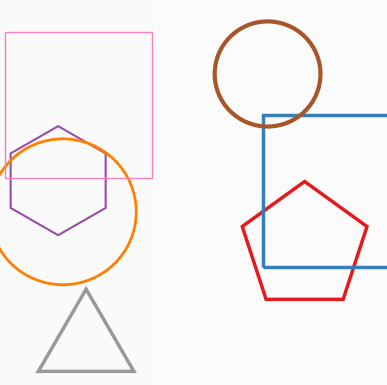[{"shape": "pentagon", "thickness": 2.5, "radius": 0.85, "center": [0.786, 0.359]}, {"shape": "square", "thickness": 2.5, "radius": 0.99, "center": [0.876, 0.504]}, {"shape": "hexagon", "thickness": 1.5, "radius": 0.71, "center": [0.15, 0.531]}, {"shape": "circle", "thickness": 2, "radius": 0.95, "center": [0.162, 0.45]}, {"shape": "circle", "thickness": 3, "radius": 0.68, "center": [0.691, 0.808]}, {"shape": "square", "thickness": 1, "radius": 0.95, "center": [0.202, 0.728]}, {"shape": "triangle", "thickness": 2.5, "radius": 0.71, "center": [0.222, 0.107]}]